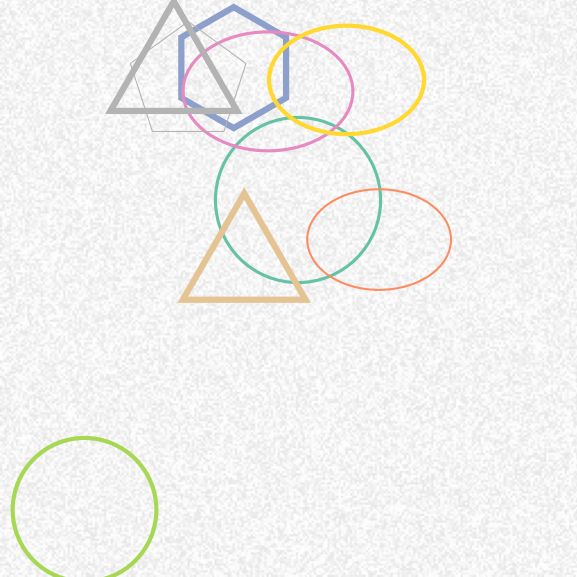[{"shape": "circle", "thickness": 1.5, "radius": 0.71, "center": [0.516, 0.653]}, {"shape": "oval", "thickness": 1, "radius": 0.62, "center": [0.656, 0.584]}, {"shape": "hexagon", "thickness": 3, "radius": 0.52, "center": [0.405, 0.882]}, {"shape": "oval", "thickness": 1.5, "radius": 0.74, "center": [0.464, 0.841]}, {"shape": "circle", "thickness": 2, "radius": 0.62, "center": [0.146, 0.116]}, {"shape": "oval", "thickness": 2, "radius": 0.67, "center": [0.6, 0.861]}, {"shape": "triangle", "thickness": 3, "radius": 0.61, "center": [0.423, 0.541]}, {"shape": "triangle", "thickness": 3, "radius": 0.63, "center": [0.301, 0.87]}, {"shape": "pentagon", "thickness": 0.5, "radius": 0.53, "center": [0.326, 0.857]}]